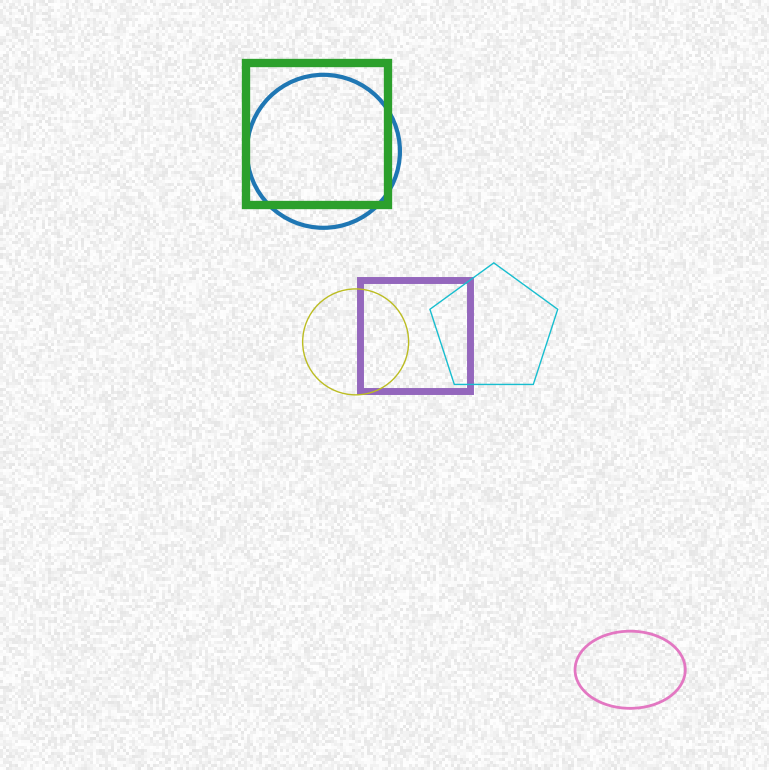[{"shape": "circle", "thickness": 1.5, "radius": 0.5, "center": [0.42, 0.804]}, {"shape": "square", "thickness": 3, "radius": 0.46, "center": [0.411, 0.826]}, {"shape": "square", "thickness": 2.5, "radius": 0.36, "center": [0.539, 0.565]}, {"shape": "oval", "thickness": 1, "radius": 0.36, "center": [0.818, 0.13]}, {"shape": "circle", "thickness": 0.5, "radius": 0.34, "center": [0.462, 0.556]}, {"shape": "pentagon", "thickness": 0.5, "radius": 0.44, "center": [0.641, 0.571]}]